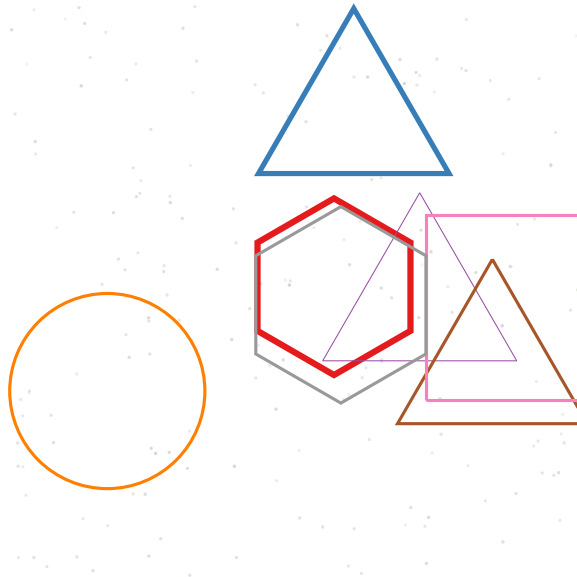[{"shape": "hexagon", "thickness": 3, "radius": 0.76, "center": [0.578, 0.503]}, {"shape": "triangle", "thickness": 2.5, "radius": 0.95, "center": [0.613, 0.794]}, {"shape": "triangle", "thickness": 0.5, "radius": 0.97, "center": [0.727, 0.471]}, {"shape": "circle", "thickness": 1.5, "radius": 0.84, "center": [0.186, 0.322]}, {"shape": "triangle", "thickness": 1.5, "radius": 0.95, "center": [0.853, 0.36]}, {"shape": "square", "thickness": 1.5, "radius": 0.8, "center": [0.897, 0.467]}, {"shape": "hexagon", "thickness": 1.5, "radius": 0.85, "center": [0.59, 0.471]}]